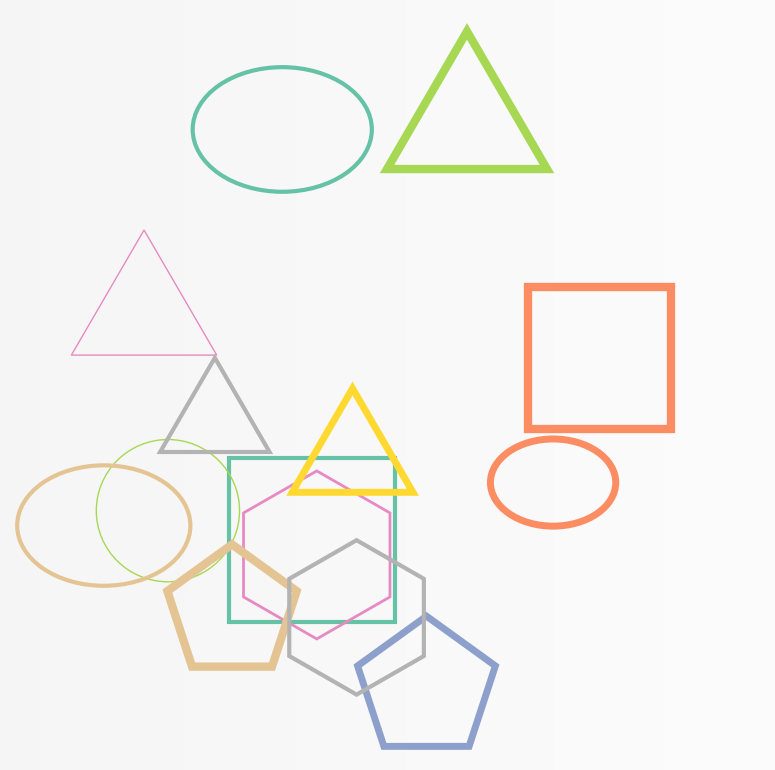[{"shape": "square", "thickness": 1.5, "radius": 0.53, "center": [0.402, 0.299]}, {"shape": "oval", "thickness": 1.5, "radius": 0.58, "center": [0.364, 0.832]}, {"shape": "oval", "thickness": 2.5, "radius": 0.4, "center": [0.714, 0.373]}, {"shape": "square", "thickness": 3, "radius": 0.46, "center": [0.773, 0.535]}, {"shape": "pentagon", "thickness": 2.5, "radius": 0.47, "center": [0.55, 0.106]}, {"shape": "hexagon", "thickness": 1, "radius": 0.55, "center": [0.409, 0.279]}, {"shape": "triangle", "thickness": 0.5, "radius": 0.54, "center": [0.186, 0.593]}, {"shape": "circle", "thickness": 0.5, "radius": 0.46, "center": [0.217, 0.337]}, {"shape": "triangle", "thickness": 3, "radius": 0.6, "center": [0.603, 0.84]}, {"shape": "triangle", "thickness": 2.5, "radius": 0.45, "center": [0.455, 0.406]}, {"shape": "oval", "thickness": 1.5, "radius": 0.56, "center": [0.134, 0.317]}, {"shape": "pentagon", "thickness": 3, "radius": 0.44, "center": [0.299, 0.205]}, {"shape": "hexagon", "thickness": 1.5, "radius": 0.5, "center": [0.46, 0.198]}, {"shape": "triangle", "thickness": 1.5, "radius": 0.41, "center": [0.277, 0.454]}]